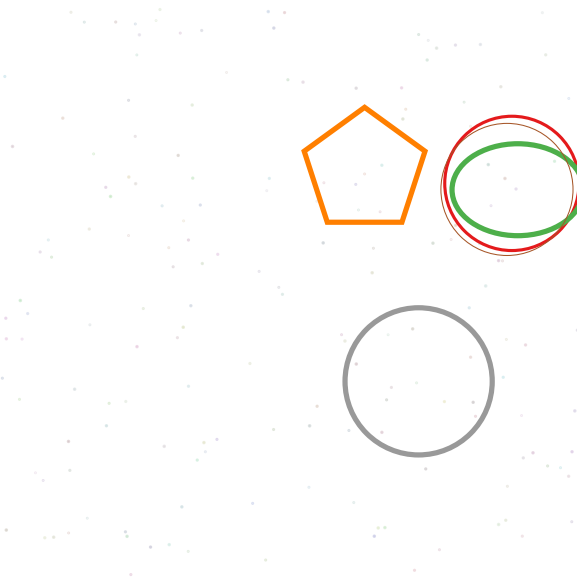[{"shape": "circle", "thickness": 1.5, "radius": 0.58, "center": [0.886, 0.682]}, {"shape": "oval", "thickness": 2.5, "radius": 0.57, "center": [0.896, 0.671]}, {"shape": "pentagon", "thickness": 2.5, "radius": 0.55, "center": [0.631, 0.703]}, {"shape": "circle", "thickness": 0.5, "radius": 0.57, "center": [0.878, 0.671]}, {"shape": "circle", "thickness": 2.5, "radius": 0.64, "center": [0.725, 0.339]}]